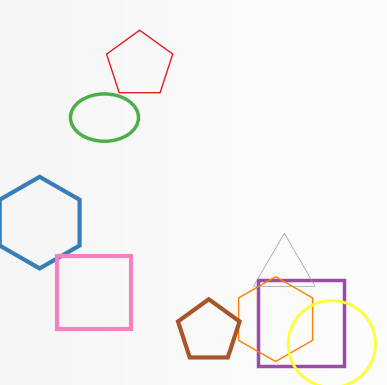[{"shape": "pentagon", "thickness": 1, "radius": 0.45, "center": [0.36, 0.832]}, {"shape": "hexagon", "thickness": 3, "radius": 0.6, "center": [0.102, 0.422]}, {"shape": "oval", "thickness": 2.5, "radius": 0.44, "center": [0.27, 0.695]}, {"shape": "square", "thickness": 2.5, "radius": 0.56, "center": [0.777, 0.161]}, {"shape": "hexagon", "thickness": 1, "radius": 0.55, "center": [0.711, 0.171]}, {"shape": "circle", "thickness": 2, "radius": 0.56, "center": [0.856, 0.107]}, {"shape": "pentagon", "thickness": 3, "radius": 0.42, "center": [0.539, 0.139]}, {"shape": "square", "thickness": 3, "radius": 0.47, "center": [0.242, 0.24]}, {"shape": "triangle", "thickness": 0.5, "radius": 0.46, "center": [0.734, 0.302]}]